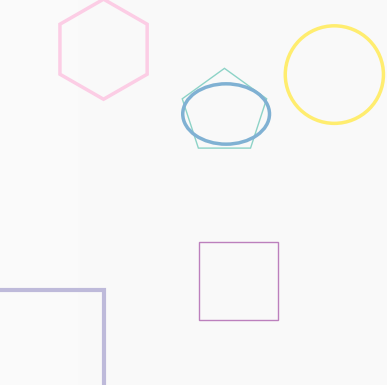[{"shape": "pentagon", "thickness": 1, "radius": 0.57, "center": [0.579, 0.708]}, {"shape": "square", "thickness": 3, "radius": 0.73, "center": [0.123, 0.102]}, {"shape": "oval", "thickness": 2.5, "radius": 0.56, "center": [0.584, 0.704]}, {"shape": "hexagon", "thickness": 2.5, "radius": 0.65, "center": [0.267, 0.872]}, {"shape": "square", "thickness": 1, "radius": 0.51, "center": [0.615, 0.27]}, {"shape": "circle", "thickness": 2.5, "radius": 0.63, "center": [0.863, 0.806]}]